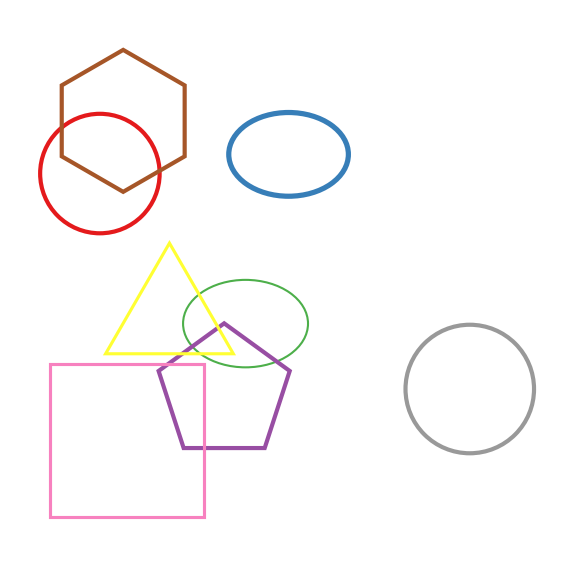[{"shape": "circle", "thickness": 2, "radius": 0.52, "center": [0.173, 0.699]}, {"shape": "oval", "thickness": 2.5, "radius": 0.52, "center": [0.5, 0.732]}, {"shape": "oval", "thickness": 1, "radius": 0.54, "center": [0.425, 0.439]}, {"shape": "pentagon", "thickness": 2, "radius": 0.6, "center": [0.388, 0.32]}, {"shape": "triangle", "thickness": 1.5, "radius": 0.64, "center": [0.293, 0.45]}, {"shape": "hexagon", "thickness": 2, "radius": 0.61, "center": [0.213, 0.79]}, {"shape": "square", "thickness": 1.5, "radius": 0.66, "center": [0.22, 0.236]}, {"shape": "circle", "thickness": 2, "radius": 0.56, "center": [0.813, 0.326]}]